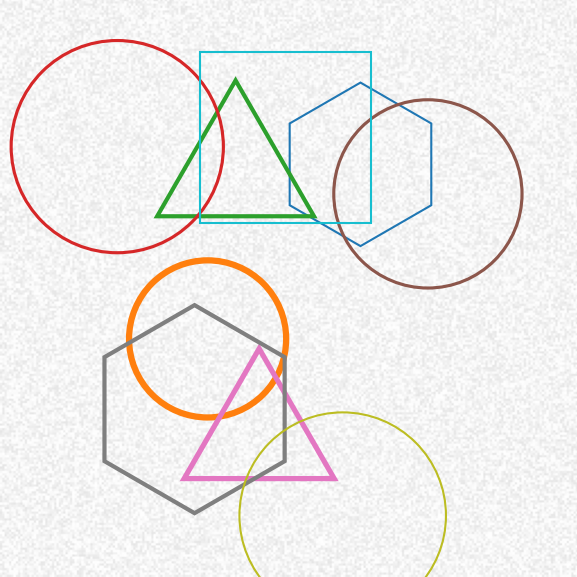[{"shape": "hexagon", "thickness": 1, "radius": 0.71, "center": [0.624, 0.715]}, {"shape": "circle", "thickness": 3, "radius": 0.68, "center": [0.359, 0.412]}, {"shape": "triangle", "thickness": 2, "radius": 0.78, "center": [0.408, 0.703]}, {"shape": "circle", "thickness": 1.5, "radius": 0.92, "center": [0.203, 0.745]}, {"shape": "circle", "thickness": 1.5, "radius": 0.81, "center": [0.741, 0.663]}, {"shape": "triangle", "thickness": 2.5, "radius": 0.75, "center": [0.449, 0.245]}, {"shape": "hexagon", "thickness": 2, "radius": 0.9, "center": [0.337, 0.291]}, {"shape": "circle", "thickness": 1, "radius": 0.89, "center": [0.593, 0.106]}, {"shape": "square", "thickness": 1, "radius": 0.74, "center": [0.495, 0.761]}]